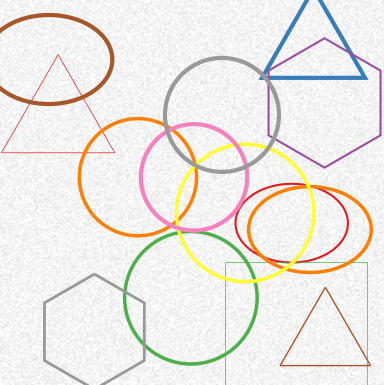[{"shape": "oval", "thickness": 1.5, "radius": 0.73, "center": [0.758, 0.42]}, {"shape": "triangle", "thickness": 0.5, "radius": 0.85, "center": [0.151, 0.688]}, {"shape": "triangle", "thickness": 3, "radius": 0.77, "center": [0.814, 0.875]}, {"shape": "square", "thickness": 0.5, "radius": 0.92, "center": [0.769, 0.135]}, {"shape": "circle", "thickness": 2.5, "radius": 0.86, "center": [0.496, 0.227]}, {"shape": "hexagon", "thickness": 1.5, "radius": 0.84, "center": [0.843, 0.733]}, {"shape": "oval", "thickness": 2.5, "radius": 0.8, "center": [0.805, 0.404]}, {"shape": "circle", "thickness": 2.5, "radius": 0.76, "center": [0.358, 0.54]}, {"shape": "circle", "thickness": 2.5, "radius": 0.89, "center": [0.637, 0.447]}, {"shape": "triangle", "thickness": 1, "radius": 0.68, "center": [0.845, 0.118]}, {"shape": "oval", "thickness": 3, "radius": 0.83, "center": [0.127, 0.845]}, {"shape": "circle", "thickness": 3, "radius": 0.69, "center": [0.504, 0.539]}, {"shape": "hexagon", "thickness": 2, "radius": 0.75, "center": [0.245, 0.138]}, {"shape": "circle", "thickness": 3, "radius": 0.74, "center": [0.577, 0.702]}]